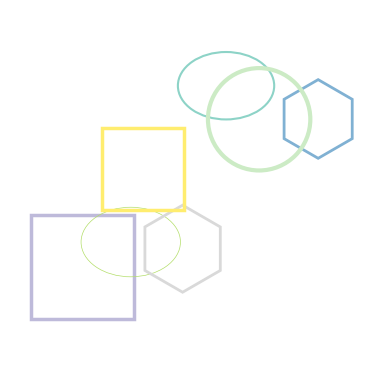[{"shape": "oval", "thickness": 1.5, "radius": 0.63, "center": [0.587, 0.777]}, {"shape": "square", "thickness": 2.5, "radius": 0.67, "center": [0.214, 0.307]}, {"shape": "hexagon", "thickness": 2, "radius": 0.51, "center": [0.826, 0.691]}, {"shape": "oval", "thickness": 0.5, "radius": 0.65, "center": [0.34, 0.371]}, {"shape": "hexagon", "thickness": 2, "radius": 0.57, "center": [0.474, 0.354]}, {"shape": "circle", "thickness": 3, "radius": 0.66, "center": [0.673, 0.69]}, {"shape": "square", "thickness": 2.5, "radius": 0.54, "center": [0.372, 0.562]}]